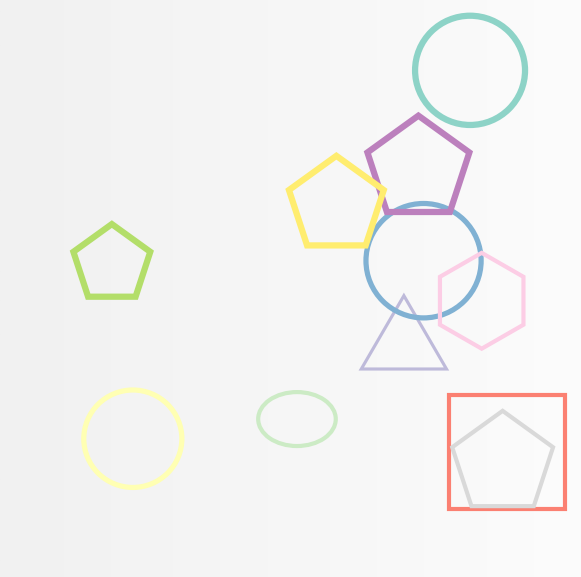[{"shape": "circle", "thickness": 3, "radius": 0.47, "center": [0.809, 0.877]}, {"shape": "circle", "thickness": 2.5, "radius": 0.42, "center": [0.229, 0.239]}, {"shape": "triangle", "thickness": 1.5, "radius": 0.42, "center": [0.695, 0.402]}, {"shape": "square", "thickness": 2, "radius": 0.5, "center": [0.872, 0.216]}, {"shape": "circle", "thickness": 2.5, "radius": 0.5, "center": [0.729, 0.548]}, {"shape": "pentagon", "thickness": 3, "radius": 0.35, "center": [0.192, 0.542]}, {"shape": "hexagon", "thickness": 2, "radius": 0.41, "center": [0.829, 0.478]}, {"shape": "pentagon", "thickness": 2, "radius": 0.46, "center": [0.865, 0.196]}, {"shape": "pentagon", "thickness": 3, "radius": 0.46, "center": [0.72, 0.707]}, {"shape": "oval", "thickness": 2, "radius": 0.33, "center": [0.511, 0.273]}, {"shape": "pentagon", "thickness": 3, "radius": 0.43, "center": [0.579, 0.644]}]